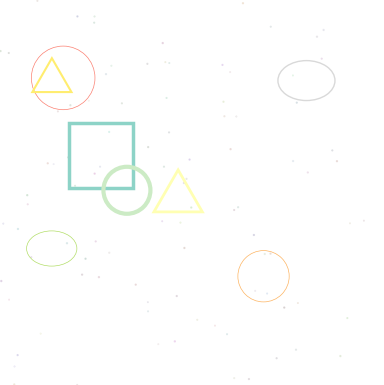[{"shape": "square", "thickness": 2.5, "radius": 0.42, "center": [0.262, 0.596]}, {"shape": "triangle", "thickness": 2, "radius": 0.36, "center": [0.463, 0.486]}, {"shape": "circle", "thickness": 0.5, "radius": 0.41, "center": [0.164, 0.798]}, {"shape": "circle", "thickness": 0.5, "radius": 0.33, "center": [0.684, 0.282]}, {"shape": "oval", "thickness": 0.5, "radius": 0.33, "center": [0.134, 0.355]}, {"shape": "oval", "thickness": 1, "radius": 0.37, "center": [0.796, 0.791]}, {"shape": "circle", "thickness": 3, "radius": 0.31, "center": [0.33, 0.506]}, {"shape": "triangle", "thickness": 1.5, "radius": 0.29, "center": [0.135, 0.79]}]